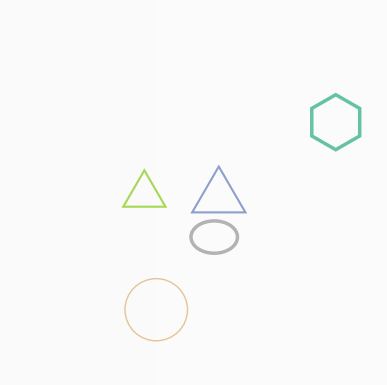[{"shape": "hexagon", "thickness": 2.5, "radius": 0.36, "center": [0.866, 0.683]}, {"shape": "triangle", "thickness": 1.5, "radius": 0.4, "center": [0.565, 0.488]}, {"shape": "triangle", "thickness": 1.5, "radius": 0.31, "center": [0.373, 0.495]}, {"shape": "circle", "thickness": 1, "radius": 0.4, "center": [0.403, 0.196]}, {"shape": "oval", "thickness": 2.5, "radius": 0.3, "center": [0.553, 0.384]}]